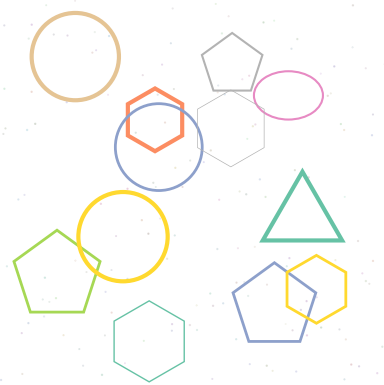[{"shape": "triangle", "thickness": 3, "radius": 0.6, "center": [0.786, 0.435]}, {"shape": "hexagon", "thickness": 1, "radius": 0.53, "center": [0.387, 0.113]}, {"shape": "hexagon", "thickness": 3, "radius": 0.41, "center": [0.403, 0.689]}, {"shape": "pentagon", "thickness": 2, "radius": 0.57, "center": [0.713, 0.205]}, {"shape": "circle", "thickness": 2, "radius": 0.56, "center": [0.412, 0.618]}, {"shape": "oval", "thickness": 1.5, "radius": 0.45, "center": [0.749, 0.752]}, {"shape": "pentagon", "thickness": 2, "radius": 0.59, "center": [0.148, 0.284]}, {"shape": "circle", "thickness": 3, "radius": 0.58, "center": [0.32, 0.385]}, {"shape": "hexagon", "thickness": 2, "radius": 0.44, "center": [0.822, 0.249]}, {"shape": "circle", "thickness": 3, "radius": 0.57, "center": [0.196, 0.853]}, {"shape": "pentagon", "thickness": 1.5, "radius": 0.41, "center": [0.603, 0.832]}, {"shape": "hexagon", "thickness": 0.5, "radius": 0.5, "center": [0.6, 0.667]}]